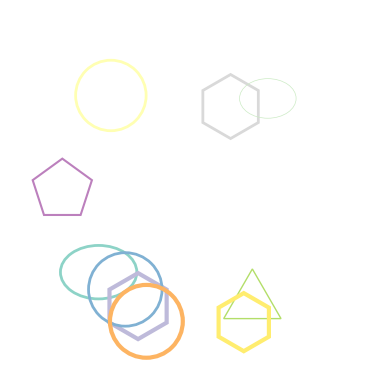[{"shape": "oval", "thickness": 2, "radius": 0.5, "center": [0.256, 0.293]}, {"shape": "circle", "thickness": 2, "radius": 0.46, "center": [0.288, 0.752]}, {"shape": "hexagon", "thickness": 3, "radius": 0.43, "center": [0.359, 0.205]}, {"shape": "circle", "thickness": 2, "radius": 0.48, "center": [0.325, 0.248]}, {"shape": "circle", "thickness": 3, "radius": 0.47, "center": [0.38, 0.165]}, {"shape": "triangle", "thickness": 1, "radius": 0.43, "center": [0.655, 0.215]}, {"shape": "hexagon", "thickness": 2, "radius": 0.42, "center": [0.599, 0.723]}, {"shape": "pentagon", "thickness": 1.5, "radius": 0.4, "center": [0.162, 0.507]}, {"shape": "oval", "thickness": 0.5, "radius": 0.37, "center": [0.696, 0.744]}, {"shape": "hexagon", "thickness": 3, "radius": 0.38, "center": [0.633, 0.163]}]